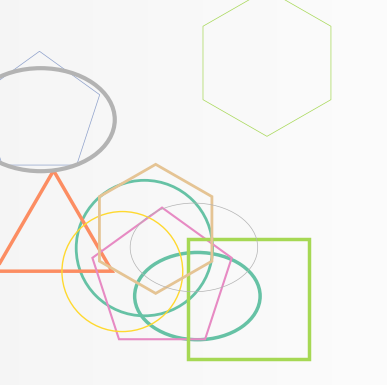[{"shape": "oval", "thickness": 2.5, "radius": 0.81, "center": [0.509, 0.231]}, {"shape": "circle", "thickness": 2, "radius": 0.88, "center": [0.373, 0.356]}, {"shape": "triangle", "thickness": 2.5, "radius": 0.87, "center": [0.138, 0.383]}, {"shape": "pentagon", "thickness": 0.5, "radius": 0.82, "center": [0.102, 0.703]}, {"shape": "pentagon", "thickness": 1.5, "radius": 0.95, "center": [0.418, 0.272]}, {"shape": "hexagon", "thickness": 0.5, "radius": 0.95, "center": [0.689, 0.836]}, {"shape": "square", "thickness": 2.5, "radius": 0.78, "center": [0.64, 0.224]}, {"shape": "circle", "thickness": 1, "radius": 0.78, "center": [0.316, 0.295]}, {"shape": "hexagon", "thickness": 2, "radius": 0.84, "center": [0.402, 0.406]}, {"shape": "oval", "thickness": 3, "radius": 0.96, "center": [0.105, 0.689]}, {"shape": "oval", "thickness": 0.5, "radius": 0.82, "center": [0.5, 0.357]}]